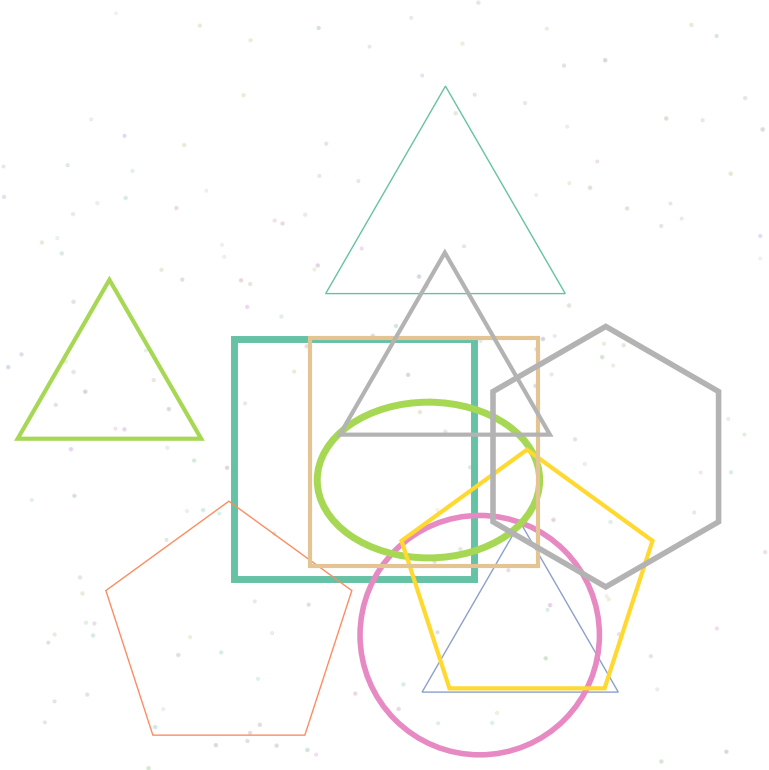[{"shape": "triangle", "thickness": 0.5, "radius": 0.9, "center": [0.579, 0.709]}, {"shape": "square", "thickness": 2.5, "radius": 0.78, "center": [0.46, 0.404]}, {"shape": "pentagon", "thickness": 0.5, "radius": 0.84, "center": [0.297, 0.181]}, {"shape": "triangle", "thickness": 0.5, "radius": 0.74, "center": [0.676, 0.175]}, {"shape": "circle", "thickness": 2, "radius": 0.78, "center": [0.623, 0.175]}, {"shape": "oval", "thickness": 2.5, "radius": 0.72, "center": [0.556, 0.377]}, {"shape": "triangle", "thickness": 1.5, "radius": 0.69, "center": [0.142, 0.499]}, {"shape": "pentagon", "thickness": 1.5, "radius": 0.86, "center": [0.684, 0.245]}, {"shape": "square", "thickness": 1.5, "radius": 0.74, "center": [0.551, 0.413]}, {"shape": "triangle", "thickness": 1.5, "radius": 0.79, "center": [0.578, 0.514]}, {"shape": "hexagon", "thickness": 2, "radius": 0.85, "center": [0.787, 0.407]}]